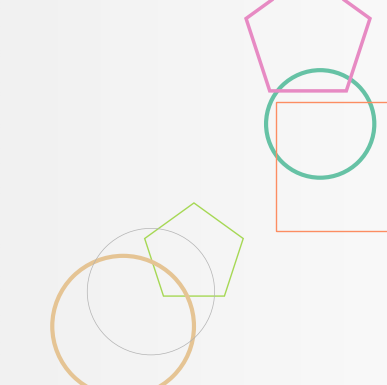[{"shape": "circle", "thickness": 3, "radius": 0.7, "center": [0.826, 0.678]}, {"shape": "square", "thickness": 1, "radius": 0.83, "center": [0.879, 0.567]}, {"shape": "pentagon", "thickness": 2.5, "radius": 0.84, "center": [0.795, 0.9]}, {"shape": "pentagon", "thickness": 1, "radius": 0.67, "center": [0.501, 0.339]}, {"shape": "circle", "thickness": 3, "radius": 0.91, "center": [0.318, 0.153]}, {"shape": "circle", "thickness": 0.5, "radius": 0.82, "center": [0.389, 0.243]}]